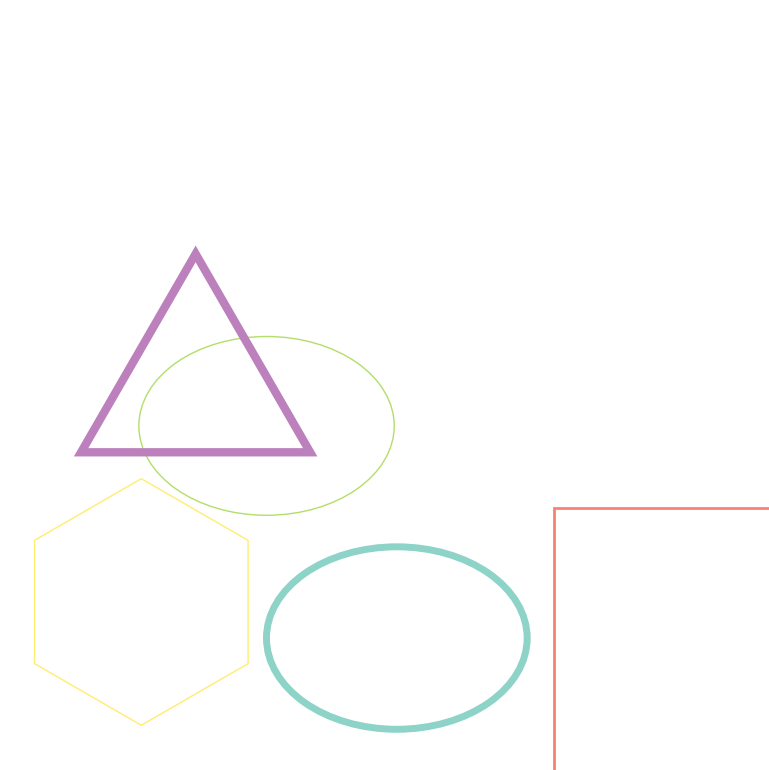[{"shape": "oval", "thickness": 2.5, "radius": 0.85, "center": [0.515, 0.171]}, {"shape": "square", "thickness": 1, "radius": 0.87, "center": [0.894, 0.165]}, {"shape": "oval", "thickness": 0.5, "radius": 0.83, "center": [0.346, 0.447]}, {"shape": "triangle", "thickness": 3, "radius": 0.86, "center": [0.254, 0.499]}, {"shape": "hexagon", "thickness": 0.5, "radius": 0.8, "center": [0.183, 0.218]}]